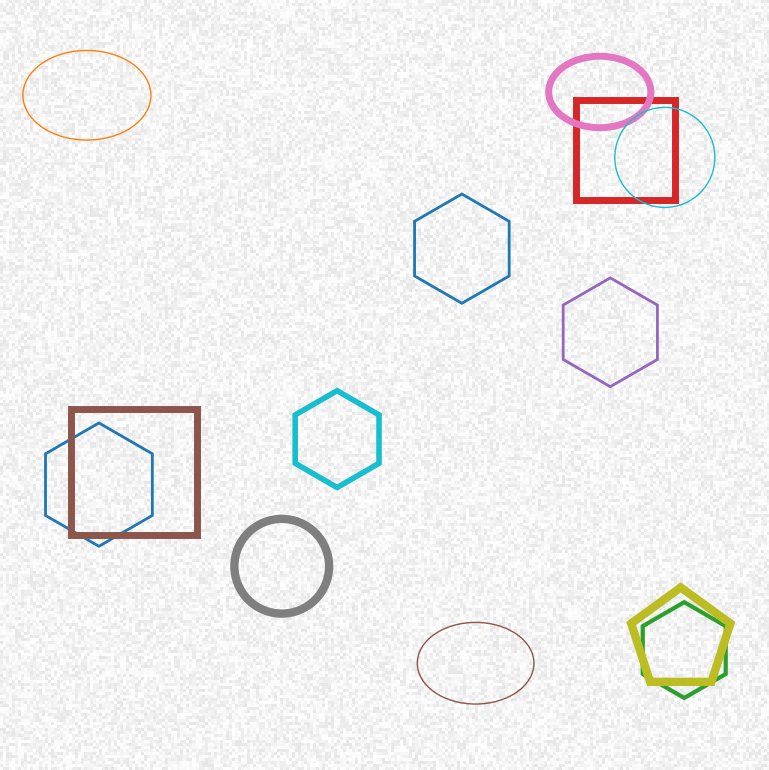[{"shape": "hexagon", "thickness": 1, "radius": 0.35, "center": [0.6, 0.677]}, {"shape": "hexagon", "thickness": 1, "radius": 0.4, "center": [0.128, 0.371]}, {"shape": "oval", "thickness": 0.5, "radius": 0.42, "center": [0.113, 0.876]}, {"shape": "hexagon", "thickness": 1.5, "radius": 0.31, "center": [0.889, 0.156]}, {"shape": "square", "thickness": 2.5, "radius": 0.32, "center": [0.812, 0.805]}, {"shape": "hexagon", "thickness": 1, "radius": 0.35, "center": [0.793, 0.568]}, {"shape": "square", "thickness": 2.5, "radius": 0.41, "center": [0.174, 0.387]}, {"shape": "oval", "thickness": 0.5, "radius": 0.38, "center": [0.618, 0.139]}, {"shape": "oval", "thickness": 2.5, "radius": 0.33, "center": [0.779, 0.881]}, {"shape": "circle", "thickness": 3, "radius": 0.31, "center": [0.366, 0.265]}, {"shape": "pentagon", "thickness": 3, "radius": 0.34, "center": [0.884, 0.169]}, {"shape": "hexagon", "thickness": 2, "radius": 0.31, "center": [0.438, 0.43]}, {"shape": "circle", "thickness": 0.5, "radius": 0.32, "center": [0.863, 0.796]}]